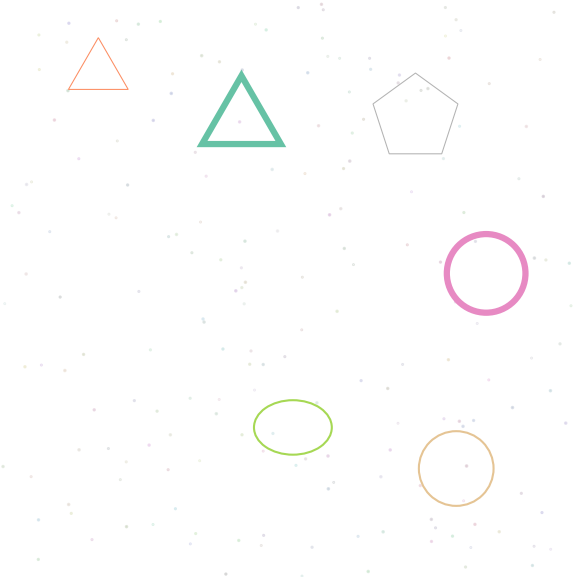[{"shape": "triangle", "thickness": 3, "radius": 0.39, "center": [0.418, 0.789]}, {"shape": "triangle", "thickness": 0.5, "radius": 0.3, "center": [0.17, 0.874]}, {"shape": "circle", "thickness": 3, "radius": 0.34, "center": [0.842, 0.526]}, {"shape": "oval", "thickness": 1, "radius": 0.34, "center": [0.507, 0.259]}, {"shape": "circle", "thickness": 1, "radius": 0.32, "center": [0.79, 0.188]}, {"shape": "pentagon", "thickness": 0.5, "radius": 0.39, "center": [0.719, 0.795]}]